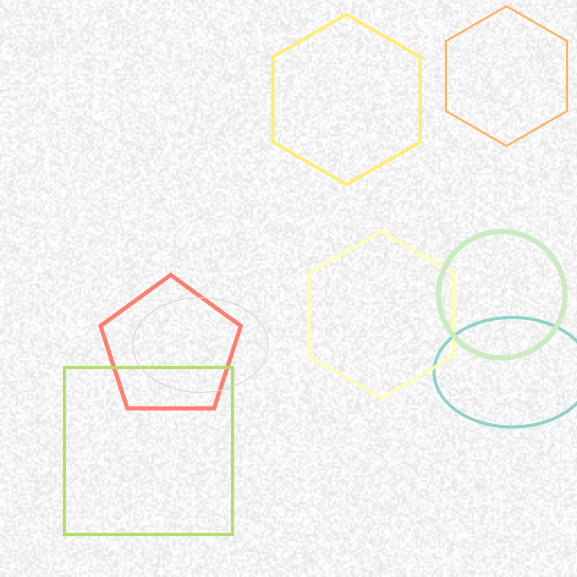[{"shape": "oval", "thickness": 1.5, "radius": 0.68, "center": [0.887, 0.355]}, {"shape": "hexagon", "thickness": 1.5, "radius": 0.72, "center": [0.66, 0.454]}, {"shape": "pentagon", "thickness": 2, "radius": 0.64, "center": [0.296, 0.395]}, {"shape": "hexagon", "thickness": 1, "radius": 0.61, "center": [0.877, 0.867]}, {"shape": "square", "thickness": 1.5, "radius": 0.73, "center": [0.257, 0.219]}, {"shape": "oval", "thickness": 0.5, "radius": 0.59, "center": [0.347, 0.402]}, {"shape": "circle", "thickness": 2.5, "radius": 0.55, "center": [0.869, 0.489]}, {"shape": "hexagon", "thickness": 1.5, "radius": 0.74, "center": [0.6, 0.827]}]